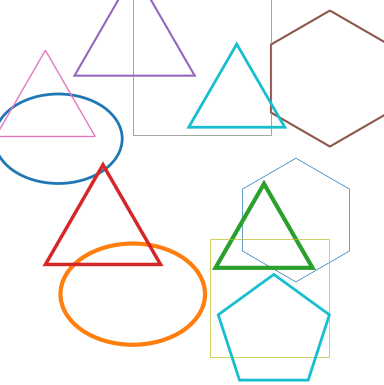[{"shape": "oval", "thickness": 2, "radius": 0.83, "center": [0.151, 0.64]}, {"shape": "hexagon", "thickness": 0.5, "radius": 0.8, "center": [0.769, 0.428]}, {"shape": "oval", "thickness": 3, "radius": 0.94, "center": [0.345, 0.236]}, {"shape": "triangle", "thickness": 3, "radius": 0.73, "center": [0.686, 0.377]}, {"shape": "triangle", "thickness": 2.5, "radius": 0.86, "center": [0.267, 0.399]}, {"shape": "triangle", "thickness": 1.5, "radius": 0.9, "center": [0.35, 0.894]}, {"shape": "hexagon", "thickness": 1.5, "radius": 0.88, "center": [0.857, 0.796]}, {"shape": "triangle", "thickness": 1, "radius": 0.75, "center": [0.118, 0.72]}, {"shape": "square", "thickness": 0.5, "radius": 0.9, "center": [0.524, 0.829]}, {"shape": "square", "thickness": 0.5, "radius": 0.77, "center": [0.7, 0.227]}, {"shape": "triangle", "thickness": 2, "radius": 0.72, "center": [0.615, 0.742]}, {"shape": "pentagon", "thickness": 2, "radius": 0.76, "center": [0.711, 0.135]}]